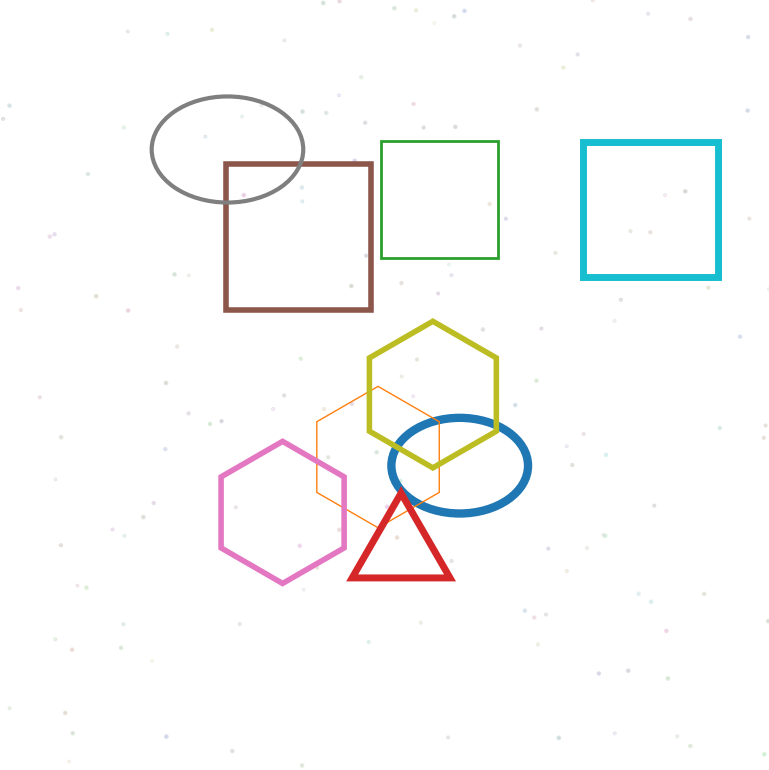[{"shape": "oval", "thickness": 3, "radius": 0.44, "center": [0.597, 0.395]}, {"shape": "hexagon", "thickness": 0.5, "radius": 0.46, "center": [0.491, 0.406]}, {"shape": "square", "thickness": 1, "radius": 0.38, "center": [0.571, 0.741]}, {"shape": "triangle", "thickness": 2.5, "radius": 0.37, "center": [0.521, 0.286]}, {"shape": "square", "thickness": 2, "radius": 0.47, "center": [0.388, 0.692]}, {"shape": "hexagon", "thickness": 2, "radius": 0.46, "center": [0.367, 0.335]}, {"shape": "oval", "thickness": 1.5, "radius": 0.49, "center": [0.295, 0.806]}, {"shape": "hexagon", "thickness": 2, "radius": 0.48, "center": [0.562, 0.488]}, {"shape": "square", "thickness": 2.5, "radius": 0.44, "center": [0.845, 0.728]}]